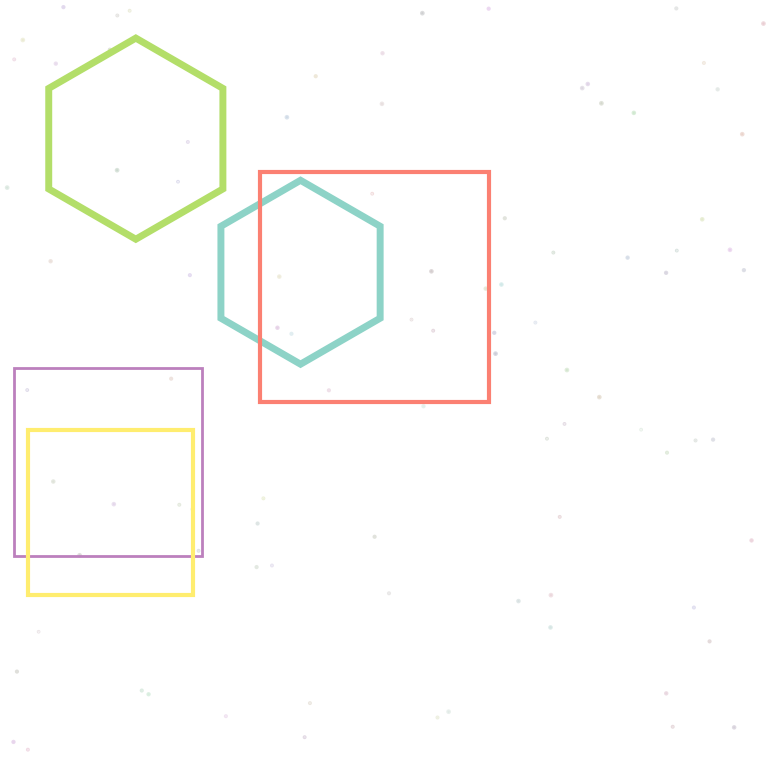[{"shape": "hexagon", "thickness": 2.5, "radius": 0.6, "center": [0.39, 0.646]}, {"shape": "square", "thickness": 1.5, "radius": 0.75, "center": [0.486, 0.628]}, {"shape": "hexagon", "thickness": 2.5, "radius": 0.65, "center": [0.176, 0.82]}, {"shape": "square", "thickness": 1, "radius": 0.61, "center": [0.14, 0.4]}, {"shape": "square", "thickness": 1.5, "radius": 0.54, "center": [0.144, 0.335]}]